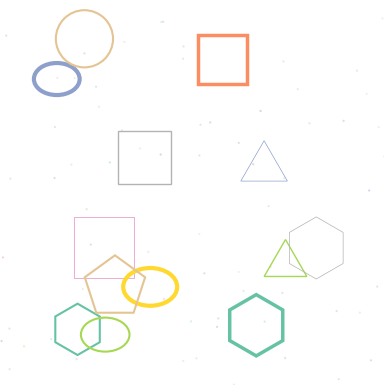[{"shape": "hexagon", "thickness": 2.5, "radius": 0.4, "center": [0.666, 0.155]}, {"shape": "hexagon", "thickness": 1.5, "radius": 0.33, "center": [0.201, 0.145]}, {"shape": "square", "thickness": 2.5, "radius": 0.32, "center": [0.579, 0.845]}, {"shape": "triangle", "thickness": 0.5, "radius": 0.35, "center": [0.686, 0.565]}, {"shape": "oval", "thickness": 3, "radius": 0.3, "center": [0.147, 0.795]}, {"shape": "square", "thickness": 0.5, "radius": 0.39, "center": [0.27, 0.357]}, {"shape": "oval", "thickness": 1.5, "radius": 0.32, "center": [0.273, 0.131]}, {"shape": "triangle", "thickness": 1, "radius": 0.32, "center": [0.742, 0.314]}, {"shape": "oval", "thickness": 3, "radius": 0.35, "center": [0.39, 0.255]}, {"shape": "circle", "thickness": 1.5, "radius": 0.37, "center": [0.219, 0.899]}, {"shape": "pentagon", "thickness": 1.5, "radius": 0.41, "center": [0.299, 0.254]}, {"shape": "hexagon", "thickness": 0.5, "radius": 0.4, "center": [0.821, 0.356]}, {"shape": "square", "thickness": 1, "radius": 0.34, "center": [0.375, 0.59]}]